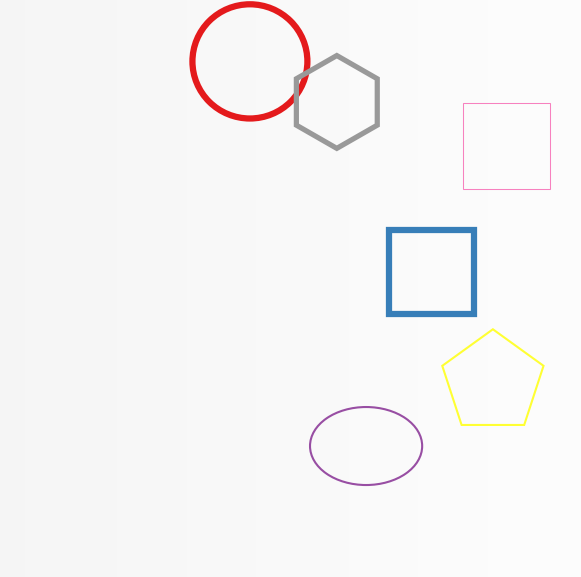[{"shape": "circle", "thickness": 3, "radius": 0.49, "center": [0.43, 0.893]}, {"shape": "square", "thickness": 3, "radius": 0.36, "center": [0.742, 0.528]}, {"shape": "oval", "thickness": 1, "radius": 0.48, "center": [0.63, 0.227]}, {"shape": "pentagon", "thickness": 1, "radius": 0.46, "center": [0.848, 0.337]}, {"shape": "square", "thickness": 0.5, "radius": 0.37, "center": [0.871, 0.746]}, {"shape": "hexagon", "thickness": 2.5, "radius": 0.4, "center": [0.579, 0.823]}]